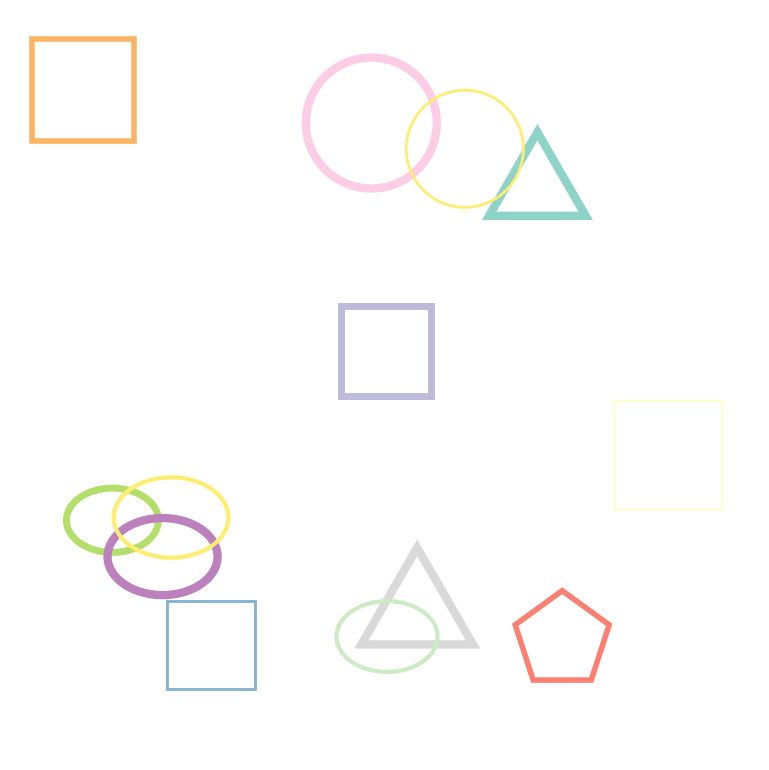[{"shape": "triangle", "thickness": 3, "radius": 0.36, "center": [0.698, 0.756]}, {"shape": "square", "thickness": 0.5, "radius": 0.35, "center": [0.868, 0.41]}, {"shape": "square", "thickness": 2.5, "radius": 0.29, "center": [0.502, 0.544]}, {"shape": "pentagon", "thickness": 2, "radius": 0.32, "center": [0.73, 0.169]}, {"shape": "square", "thickness": 1, "radius": 0.29, "center": [0.274, 0.162]}, {"shape": "square", "thickness": 2, "radius": 0.33, "center": [0.108, 0.883]}, {"shape": "oval", "thickness": 2.5, "radius": 0.3, "center": [0.146, 0.324]}, {"shape": "circle", "thickness": 3, "radius": 0.43, "center": [0.482, 0.84]}, {"shape": "triangle", "thickness": 3, "radius": 0.42, "center": [0.542, 0.205]}, {"shape": "oval", "thickness": 3, "radius": 0.36, "center": [0.211, 0.277]}, {"shape": "oval", "thickness": 1.5, "radius": 0.33, "center": [0.503, 0.173]}, {"shape": "oval", "thickness": 1.5, "radius": 0.37, "center": [0.222, 0.328]}, {"shape": "circle", "thickness": 1, "radius": 0.38, "center": [0.604, 0.807]}]